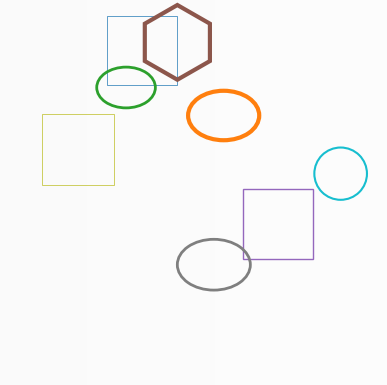[{"shape": "square", "thickness": 0.5, "radius": 0.45, "center": [0.367, 0.868]}, {"shape": "oval", "thickness": 3, "radius": 0.46, "center": [0.577, 0.7]}, {"shape": "oval", "thickness": 2, "radius": 0.38, "center": [0.325, 0.773]}, {"shape": "square", "thickness": 1, "radius": 0.45, "center": [0.718, 0.418]}, {"shape": "hexagon", "thickness": 3, "radius": 0.49, "center": [0.458, 0.89]}, {"shape": "oval", "thickness": 2, "radius": 0.47, "center": [0.552, 0.312]}, {"shape": "square", "thickness": 0.5, "radius": 0.46, "center": [0.201, 0.612]}, {"shape": "circle", "thickness": 1.5, "radius": 0.34, "center": [0.879, 0.549]}]